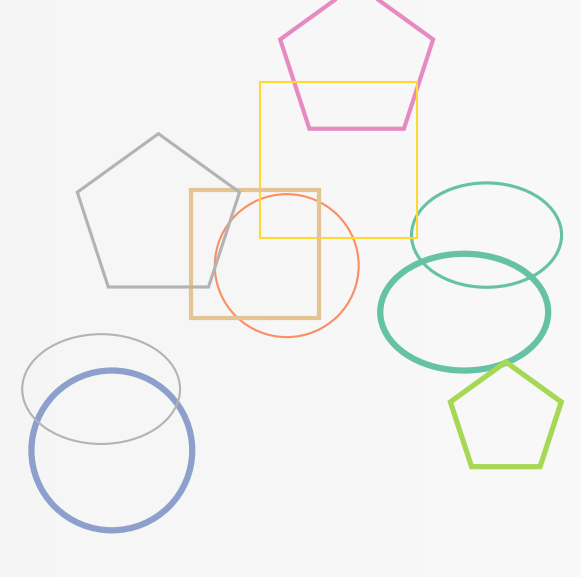[{"shape": "oval", "thickness": 1.5, "radius": 0.65, "center": [0.837, 0.592]}, {"shape": "oval", "thickness": 3, "radius": 0.72, "center": [0.799, 0.459]}, {"shape": "circle", "thickness": 1, "radius": 0.62, "center": [0.493, 0.539]}, {"shape": "circle", "thickness": 3, "radius": 0.69, "center": [0.192, 0.219]}, {"shape": "pentagon", "thickness": 2, "radius": 0.69, "center": [0.614, 0.888]}, {"shape": "pentagon", "thickness": 2.5, "radius": 0.5, "center": [0.87, 0.272]}, {"shape": "square", "thickness": 1, "radius": 0.68, "center": [0.583, 0.723]}, {"shape": "square", "thickness": 2, "radius": 0.55, "center": [0.438, 0.559]}, {"shape": "pentagon", "thickness": 1.5, "radius": 0.73, "center": [0.273, 0.621]}, {"shape": "oval", "thickness": 1, "radius": 0.68, "center": [0.174, 0.325]}]